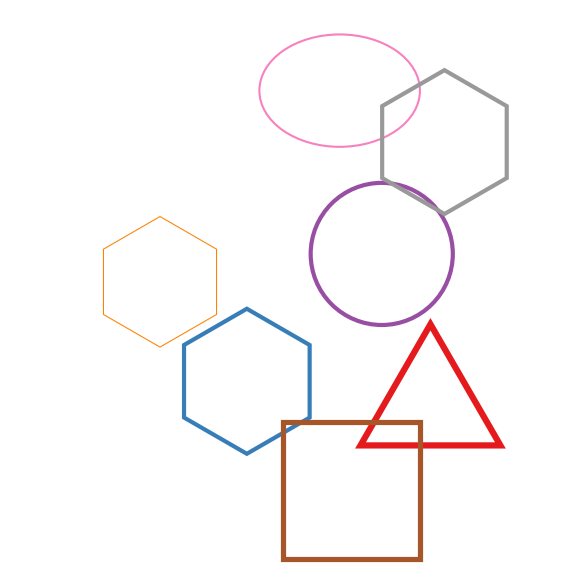[{"shape": "triangle", "thickness": 3, "radius": 0.7, "center": [0.745, 0.298]}, {"shape": "hexagon", "thickness": 2, "radius": 0.63, "center": [0.427, 0.339]}, {"shape": "circle", "thickness": 2, "radius": 0.62, "center": [0.661, 0.559]}, {"shape": "hexagon", "thickness": 0.5, "radius": 0.57, "center": [0.277, 0.511]}, {"shape": "square", "thickness": 2.5, "radius": 0.59, "center": [0.608, 0.149]}, {"shape": "oval", "thickness": 1, "radius": 0.7, "center": [0.588, 0.842]}, {"shape": "hexagon", "thickness": 2, "radius": 0.62, "center": [0.77, 0.753]}]